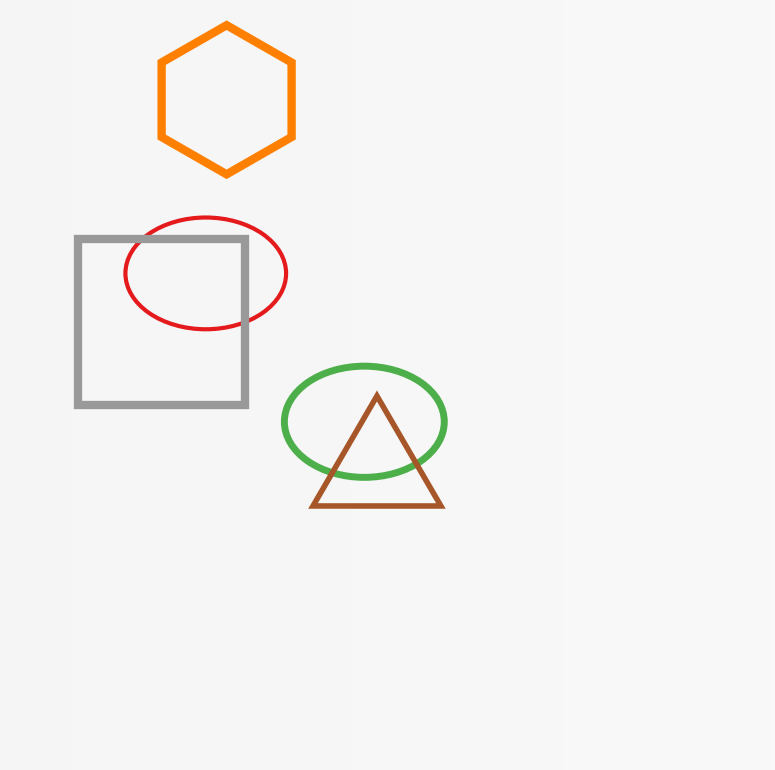[{"shape": "oval", "thickness": 1.5, "radius": 0.52, "center": [0.265, 0.645]}, {"shape": "oval", "thickness": 2.5, "radius": 0.52, "center": [0.47, 0.452]}, {"shape": "hexagon", "thickness": 3, "radius": 0.48, "center": [0.292, 0.87]}, {"shape": "triangle", "thickness": 2, "radius": 0.48, "center": [0.486, 0.391]}, {"shape": "square", "thickness": 3, "radius": 0.54, "center": [0.208, 0.582]}]